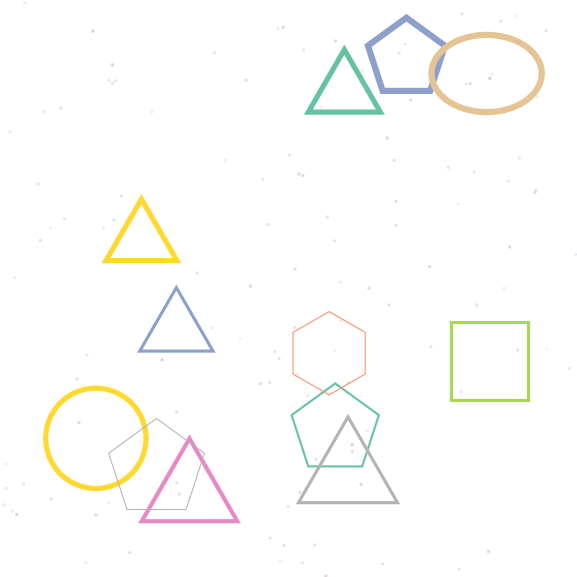[{"shape": "triangle", "thickness": 2.5, "radius": 0.36, "center": [0.596, 0.841]}, {"shape": "pentagon", "thickness": 1, "radius": 0.4, "center": [0.581, 0.256]}, {"shape": "hexagon", "thickness": 0.5, "radius": 0.36, "center": [0.57, 0.387]}, {"shape": "pentagon", "thickness": 3, "radius": 0.35, "center": [0.704, 0.898]}, {"shape": "triangle", "thickness": 1.5, "radius": 0.37, "center": [0.305, 0.428]}, {"shape": "triangle", "thickness": 2, "radius": 0.48, "center": [0.328, 0.144]}, {"shape": "square", "thickness": 1.5, "radius": 0.33, "center": [0.848, 0.374]}, {"shape": "circle", "thickness": 2.5, "radius": 0.43, "center": [0.166, 0.24]}, {"shape": "triangle", "thickness": 2.5, "radius": 0.35, "center": [0.245, 0.583]}, {"shape": "oval", "thickness": 3, "radius": 0.48, "center": [0.843, 0.872]}, {"shape": "pentagon", "thickness": 0.5, "radius": 0.44, "center": [0.271, 0.187]}, {"shape": "triangle", "thickness": 1.5, "radius": 0.5, "center": [0.603, 0.178]}]